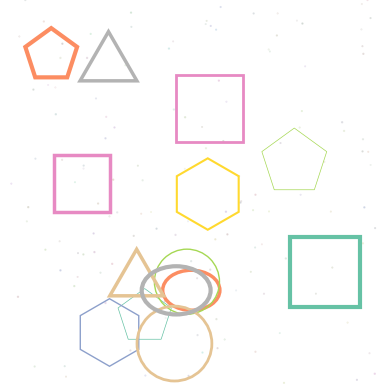[{"shape": "pentagon", "thickness": 0.5, "radius": 0.36, "center": [0.376, 0.178]}, {"shape": "square", "thickness": 3, "radius": 0.45, "center": [0.843, 0.294]}, {"shape": "pentagon", "thickness": 3, "radius": 0.35, "center": [0.133, 0.856]}, {"shape": "oval", "thickness": 2.5, "radius": 0.37, "center": [0.497, 0.246]}, {"shape": "hexagon", "thickness": 1, "radius": 0.44, "center": [0.284, 0.136]}, {"shape": "square", "thickness": 2, "radius": 0.43, "center": [0.545, 0.717]}, {"shape": "square", "thickness": 2.5, "radius": 0.37, "center": [0.213, 0.523]}, {"shape": "circle", "thickness": 1, "radius": 0.42, "center": [0.486, 0.268]}, {"shape": "pentagon", "thickness": 0.5, "radius": 0.44, "center": [0.764, 0.579]}, {"shape": "hexagon", "thickness": 1.5, "radius": 0.46, "center": [0.54, 0.496]}, {"shape": "circle", "thickness": 2, "radius": 0.49, "center": [0.453, 0.108]}, {"shape": "triangle", "thickness": 2.5, "radius": 0.4, "center": [0.355, 0.272]}, {"shape": "oval", "thickness": 3, "radius": 0.45, "center": [0.458, 0.246]}, {"shape": "triangle", "thickness": 2.5, "radius": 0.43, "center": [0.282, 0.833]}]